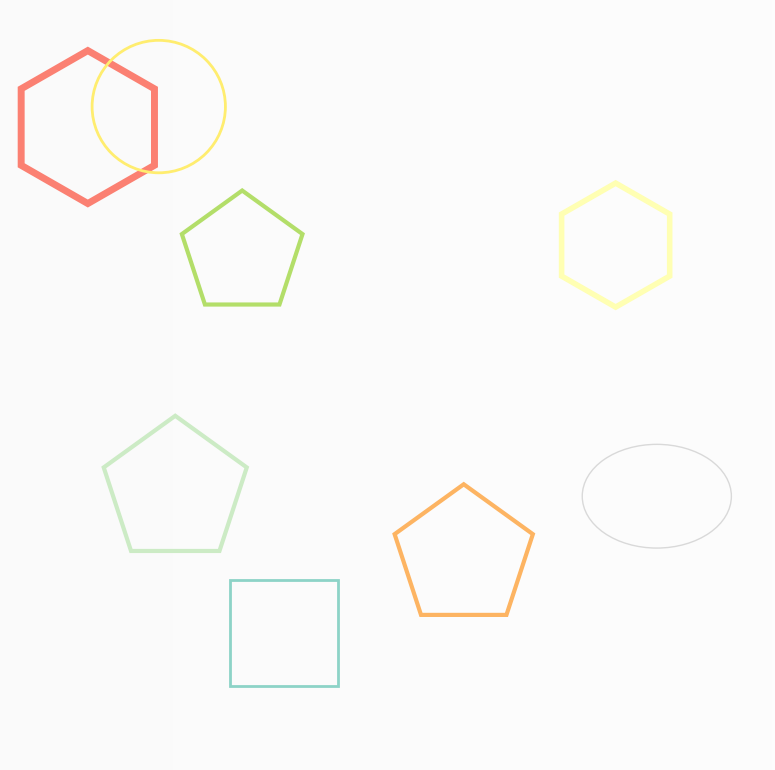[{"shape": "square", "thickness": 1, "radius": 0.35, "center": [0.367, 0.178]}, {"shape": "hexagon", "thickness": 2, "radius": 0.4, "center": [0.794, 0.682]}, {"shape": "hexagon", "thickness": 2.5, "radius": 0.5, "center": [0.113, 0.835]}, {"shape": "pentagon", "thickness": 1.5, "radius": 0.47, "center": [0.598, 0.277]}, {"shape": "pentagon", "thickness": 1.5, "radius": 0.41, "center": [0.312, 0.671]}, {"shape": "oval", "thickness": 0.5, "radius": 0.48, "center": [0.847, 0.356]}, {"shape": "pentagon", "thickness": 1.5, "radius": 0.49, "center": [0.226, 0.363]}, {"shape": "circle", "thickness": 1, "radius": 0.43, "center": [0.205, 0.862]}]